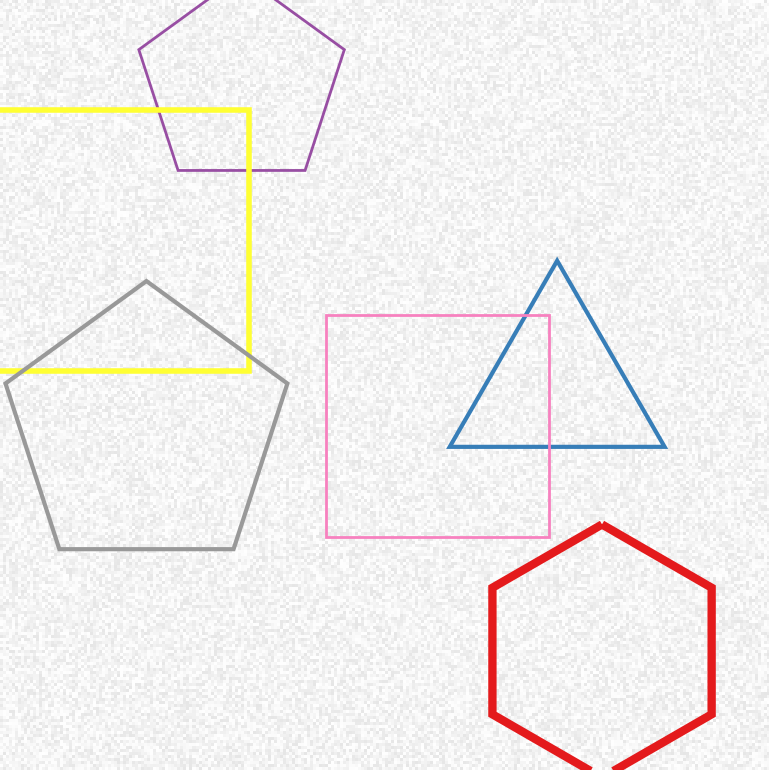[{"shape": "hexagon", "thickness": 3, "radius": 0.82, "center": [0.782, 0.155]}, {"shape": "triangle", "thickness": 1.5, "radius": 0.81, "center": [0.724, 0.5]}, {"shape": "pentagon", "thickness": 1, "radius": 0.7, "center": [0.314, 0.892]}, {"shape": "square", "thickness": 2, "radius": 0.85, "center": [0.154, 0.687]}, {"shape": "square", "thickness": 1, "radius": 0.72, "center": [0.568, 0.447]}, {"shape": "pentagon", "thickness": 1.5, "radius": 0.96, "center": [0.19, 0.442]}]